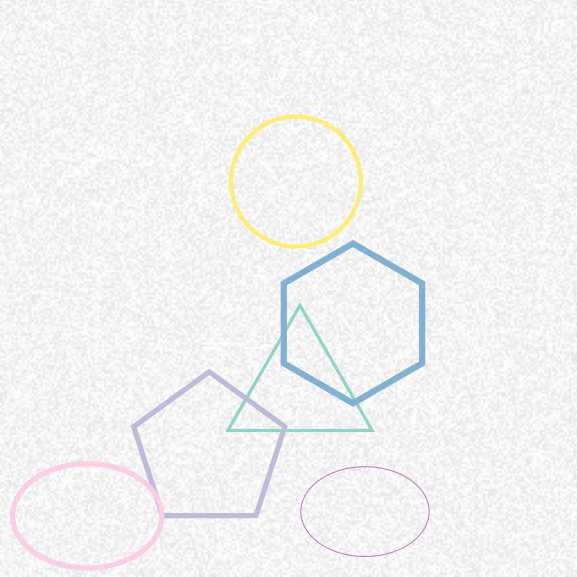[{"shape": "triangle", "thickness": 1.5, "radius": 0.72, "center": [0.52, 0.326]}, {"shape": "pentagon", "thickness": 2.5, "radius": 0.69, "center": [0.362, 0.218]}, {"shape": "hexagon", "thickness": 3, "radius": 0.69, "center": [0.611, 0.439]}, {"shape": "oval", "thickness": 2.5, "radius": 0.65, "center": [0.151, 0.106]}, {"shape": "oval", "thickness": 0.5, "radius": 0.56, "center": [0.632, 0.113]}, {"shape": "circle", "thickness": 2, "radius": 0.56, "center": [0.512, 0.685]}]